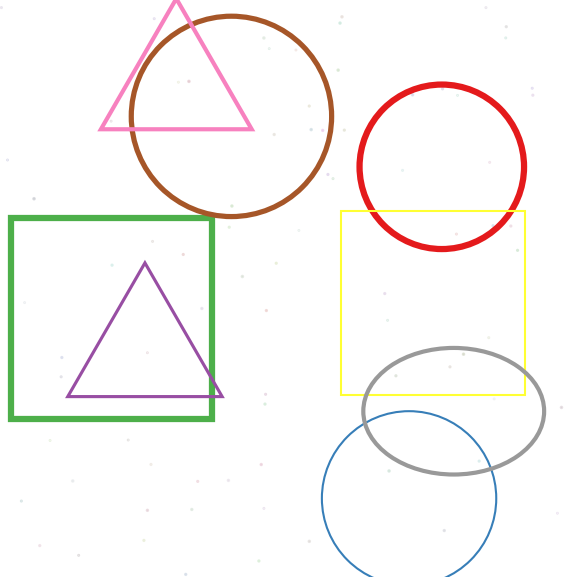[{"shape": "circle", "thickness": 3, "radius": 0.71, "center": [0.765, 0.71]}, {"shape": "circle", "thickness": 1, "radius": 0.75, "center": [0.708, 0.136]}, {"shape": "square", "thickness": 3, "radius": 0.87, "center": [0.193, 0.448]}, {"shape": "triangle", "thickness": 1.5, "radius": 0.77, "center": [0.251, 0.39]}, {"shape": "square", "thickness": 1, "radius": 0.8, "center": [0.75, 0.475]}, {"shape": "circle", "thickness": 2.5, "radius": 0.87, "center": [0.401, 0.798]}, {"shape": "triangle", "thickness": 2, "radius": 0.75, "center": [0.305, 0.851]}, {"shape": "oval", "thickness": 2, "radius": 0.78, "center": [0.786, 0.287]}]